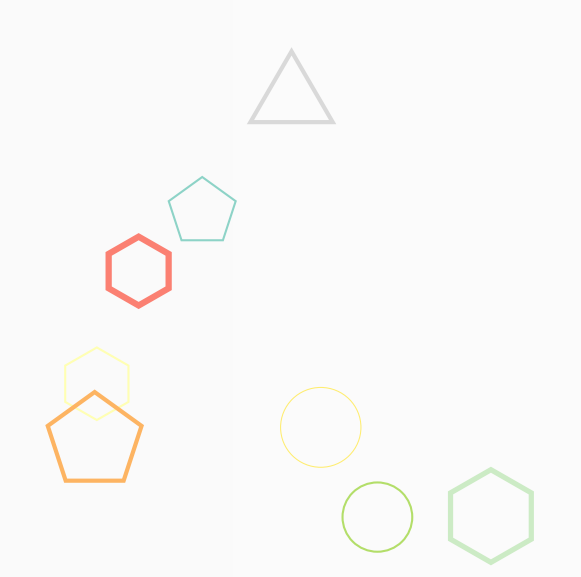[{"shape": "pentagon", "thickness": 1, "radius": 0.3, "center": [0.348, 0.632]}, {"shape": "hexagon", "thickness": 1, "radius": 0.31, "center": [0.167, 0.335]}, {"shape": "hexagon", "thickness": 3, "radius": 0.3, "center": [0.239, 0.53]}, {"shape": "pentagon", "thickness": 2, "radius": 0.42, "center": [0.163, 0.235]}, {"shape": "circle", "thickness": 1, "radius": 0.3, "center": [0.649, 0.104]}, {"shape": "triangle", "thickness": 2, "radius": 0.41, "center": [0.502, 0.828]}, {"shape": "hexagon", "thickness": 2.5, "radius": 0.4, "center": [0.845, 0.106]}, {"shape": "circle", "thickness": 0.5, "radius": 0.35, "center": [0.552, 0.259]}]